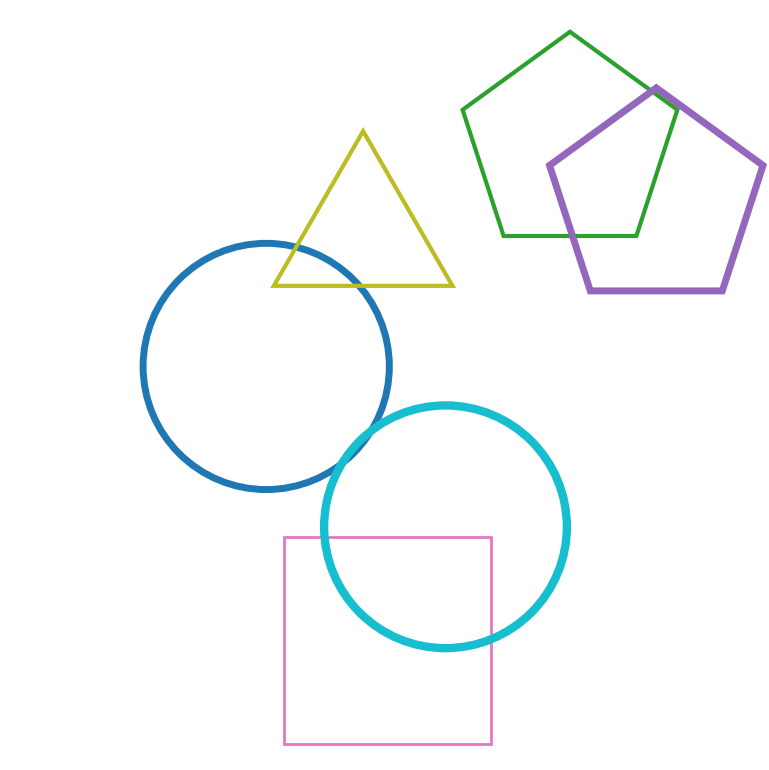[{"shape": "circle", "thickness": 2.5, "radius": 0.8, "center": [0.346, 0.524]}, {"shape": "pentagon", "thickness": 1.5, "radius": 0.73, "center": [0.74, 0.812]}, {"shape": "pentagon", "thickness": 2.5, "radius": 0.73, "center": [0.852, 0.74]}, {"shape": "square", "thickness": 1, "radius": 0.67, "center": [0.503, 0.168]}, {"shape": "triangle", "thickness": 1.5, "radius": 0.67, "center": [0.472, 0.696]}, {"shape": "circle", "thickness": 3, "radius": 0.79, "center": [0.579, 0.316]}]